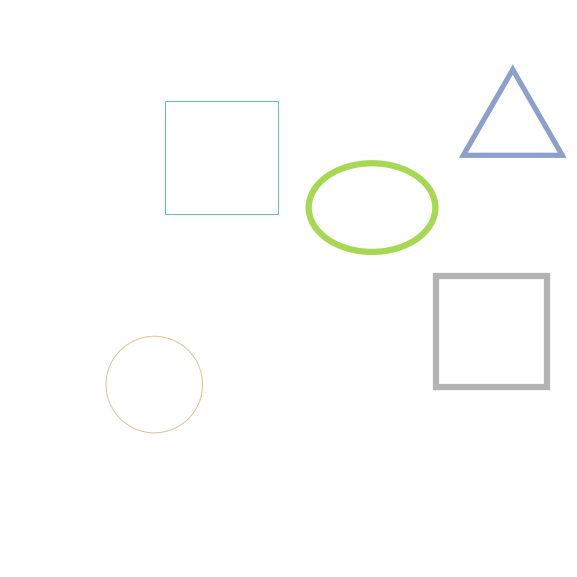[{"shape": "square", "thickness": 0.5, "radius": 0.49, "center": [0.383, 0.726]}, {"shape": "triangle", "thickness": 2.5, "radius": 0.49, "center": [0.888, 0.78]}, {"shape": "oval", "thickness": 3, "radius": 0.55, "center": [0.644, 0.64]}, {"shape": "circle", "thickness": 0.5, "radius": 0.42, "center": [0.267, 0.333]}, {"shape": "square", "thickness": 3, "radius": 0.48, "center": [0.851, 0.425]}]